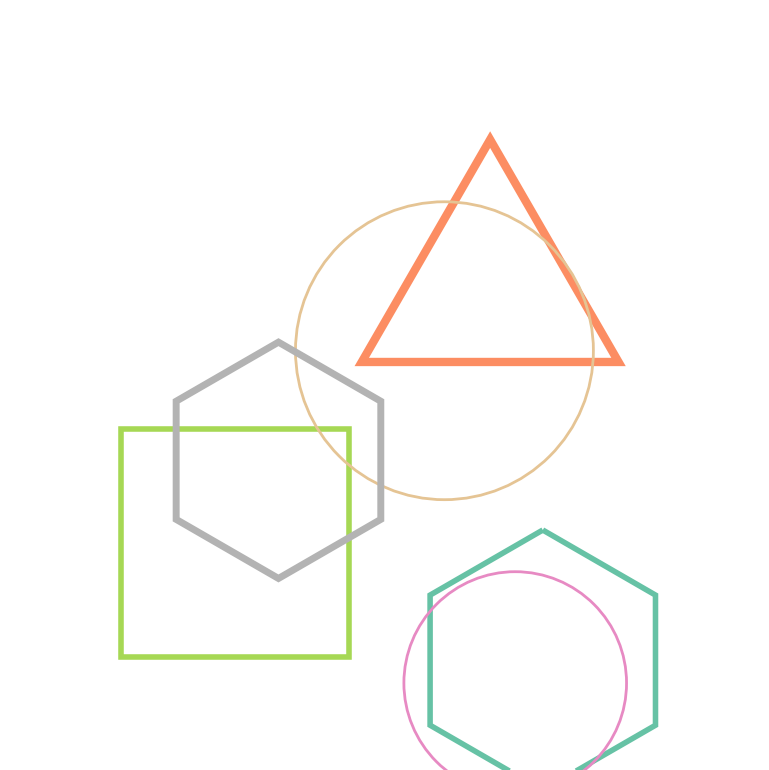[{"shape": "hexagon", "thickness": 2, "radius": 0.85, "center": [0.705, 0.143]}, {"shape": "triangle", "thickness": 3, "radius": 0.96, "center": [0.637, 0.626]}, {"shape": "circle", "thickness": 1, "radius": 0.72, "center": [0.669, 0.113]}, {"shape": "square", "thickness": 2, "radius": 0.74, "center": [0.305, 0.295]}, {"shape": "circle", "thickness": 1, "radius": 0.97, "center": [0.577, 0.545]}, {"shape": "hexagon", "thickness": 2.5, "radius": 0.77, "center": [0.362, 0.402]}]